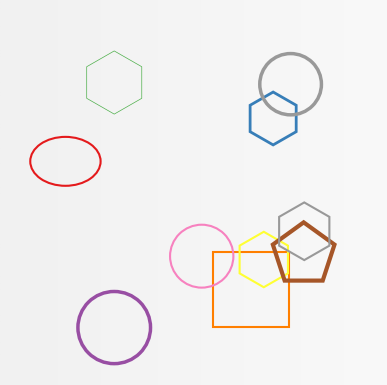[{"shape": "oval", "thickness": 1.5, "radius": 0.45, "center": [0.169, 0.581]}, {"shape": "hexagon", "thickness": 2, "radius": 0.34, "center": [0.705, 0.692]}, {"shape": "hexagon", "thickness": 0.5, "radius": 0.41, "center": [0.295, 0.786]}, {"shape": "circle", "thickness": 2.5, "radius": 0.47, "center": [0.295, 0.149]}, {"shape": "square", "thickness": 1.5, "radius": 0.49, "center": [0.648, 0.248]}, {"shape": "hexagon", "thickness": 1.5, "radius": 0.36, "center": [0.681, 0.326]}, {"shape": "pentagon", "thickness": 3, "radius": 0.42, "center": [0.784, 0.339]}, {"shape": "circle", "thickness": 1.5, "radius": 0.41, "center": [0.521, 0.335]}, {"shape": "circle", "thickness": 2.5, "radius": 0.4, "center": [0.75, 0.781]}, {"shape": "hexagon", "thickness": 1.5, "radius": 0.37, "center": [0.785, 0.399]}]